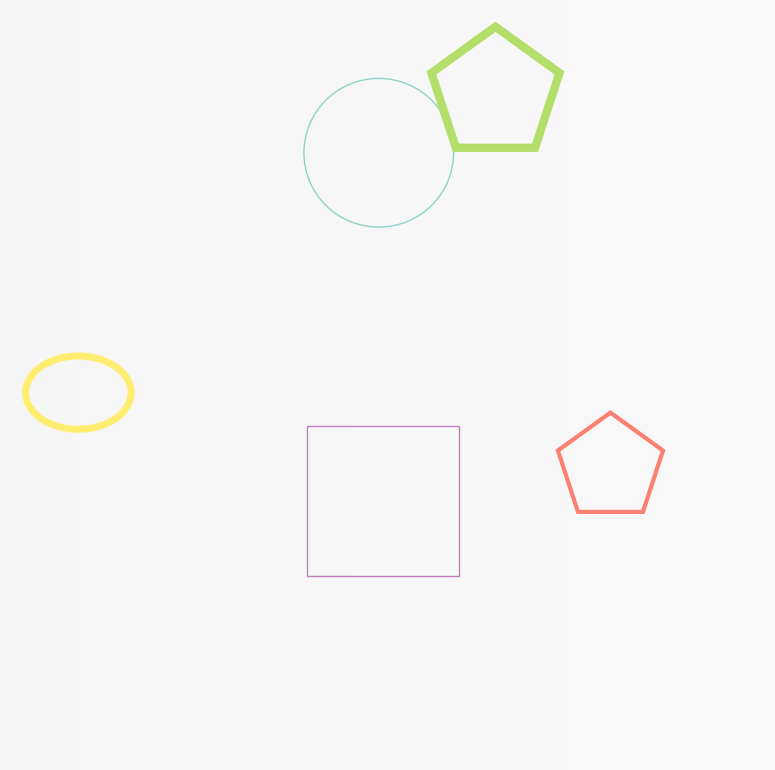[{"shape": "circle", "thickness": 0.5, "radius": 0.48, "center": [0.489, 0.802]}, {"shape": "pentagon", "thickness": 1.5, "radius": 0.36, "center": [0.788, 0.393]}, {"shape": "pentagon", "thickness": 3, "radius": 0.43, "center": [0.639, 0.878]}, {"shape": "square", "thickness": 0.5, "radius": 0.49, "center": [0.494, 0.35]}, {"shape": "oval", "thickness": 2.5, "radius": 0.34, "center": [0.101, 0.49]}]